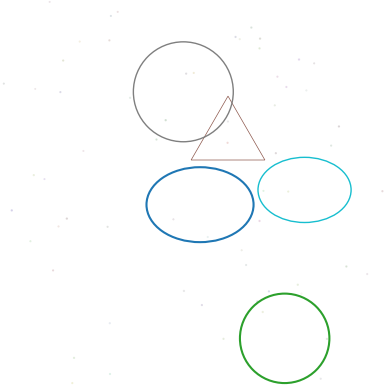[{"shape": "oval", "thickness": 1.5, "radius": 0.7, "center": [0.52, 0.468]}, {"shape": "circle", "thickness": 1.5, "radius": 0.58, "center": [0.739, 0.121]}, {"shape": "triangle", "thickness": 0.5, "radius": 0.55, "center": [0.592, 0.64]}, {"shape": "circle", "thickness": 1, "radius": 0.65, "center": [0.476, 0.762]}, {"shape": "oval", "thickness": 1, "radius": 0.6, "center": [0.791, 0.507]}]